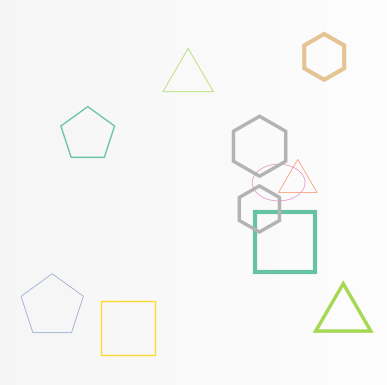[{"shape": "square", "thickness": 3, "radius": 0.39, "center": [0.736, 0.372]}, {"shape": "pentagon", "thickness": 1, "radius": 0.36, "center": [0.226, 0.65]}, {"shape": "triangle", "thickness": 0.5, "radius": 0.29, "center": [0.769, 0.529]}, {"shape": "pentagon", "thickness": 0.5, "radius": 0.42, "center": [0.135, 0.204]}, {"shape": "oval", "thickness": 0.5, "radius": 0.34, "center": [0.719, 0.526]}, {"shape": "triangle", "thickness": 2.5, "radius": 0.41, "center": [0.886, 0.181]}, {"shape": "triangle", "thickness": 0.5, "radius": 0.38, "center": [0.486, 0.799]}, {"shape": "square", "thickness": 1, "radius": 0.35, "center": [0.331, 0.148]}, {"shape": "hexagon", "thickness": 3, "radius": 0.3, "center": [0.837, 0.852]}, {"shape": "hexagon", "thickness": 2.5, "radius": 0.39, "center": [0.67, 0.62]}, {"shape": "hexagon", "thickness": 2.5, "radius": 0.3, "center": [0.669, 0.457]}]